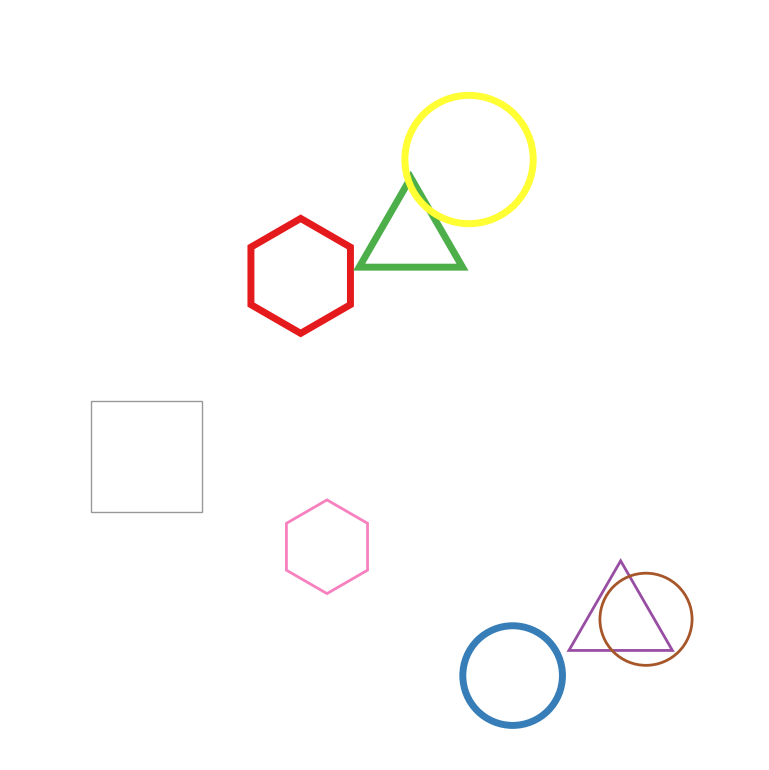[{"shape": "hexagon", "thickness": 2.5, "radius": 0.37, "center": [0.391, 0.642]}, {"shape": "circle", "thickness": 2.5, "radius": 0.32, "center": [0.666, 0.123]}, {"shape": "triangle", "thickness": 2.5, "radius": 0.39, "center": [0.534, 0.692]}, {"shape": "triangle", "thickness": 1, "radius": 0.39, "center": [0.806, 0.194]}, {"shape": "circle", "thickness": 2.5, "radius": 0.42, "center": [0.609, 0.793]}, {"shape": "circle", "thickness": 1, "radius": 0.3, "center": [0.839, 0.196]}, {"shape": "hexagon", "thickness": 1, "radius": 0.3, "center": [0.425, 0.29]}, {"shape": "square", "thickness": 0.5, "radius": 0.36, "center": [0.19, 0.408]}]